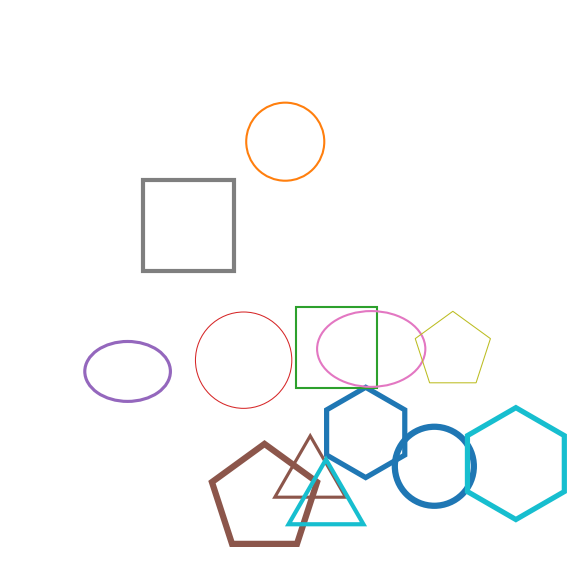[{"shape": "hexagon", "thickness": 2.5, "radius": 0.39, "center": [0.633, 0.25]}, {"shape": "circle", "thickness": 3, "radius": 0.34, "center": [0.752, 0.192]}, {"shape": "circle", "thickness": 1, "radius": 0.34, "center": [0.494, 0.754]}, {"shape": "square", "thickness": 1, "radius": 0.35, "center": [0.583, 0.397]}, {"shape": "circle", "thickness": 0.5, "radius": 0.42, "center": [0.422, 0.375]}, {"shape": "oval", "thickness": 1.5, "radius": 0.37, "center": [0.221, 0.356]}, {"shape": "triangle", "thickness": 1.5, "radius": 0.35, "center": [0.537, 0.174]}, {"shape": "pentagon", "thickness": 3, "radius": 0.48, "center": [0.458, 0.135]}, {"shape": "oval", "thickness": 1, "radius": 0.47, "center": [0.643, 0.395]}, {"shape": "square", "thickness": 2, "radius": 0.39, "center": [0.327, 0.608]}, {"shape": "pentagon", "thickness": 0.5, "radius": 0.34, "center": [0.784, 0.392]}, {"shape": "hexagon", "thickness": 2.5, "radius": 0.48, "center": [0.893, 0.196]}, {"shape": "triangle", "thickness": 2, "radius": 0.37, "center": [0.565, 0.129]}]